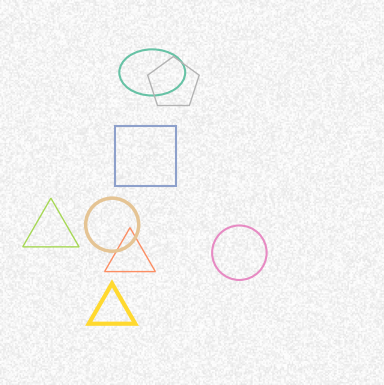[{"shape": "oval", "thickness": 1.5, "radius": 0.43, "center": [0.395, 0.812]}, {"shape": "triangle", "thickness": 1, "radius": 0.38, "center": [0.338, 0.333]}, {"shape": "square", "thickness": 1.5, "radius": 0.39, "center": [0.378, 0.595]}, {"shape": "circle", "thickness": 1.5, "radius": 0.35, "center": [0.622, 0.344]}, {"shape": "triangle", "thickness": 1, "radius": 0.42, "center": [0.132, 0.401]}, {"shape": "triangle", "thickness": 3, "radius": 0.35, "center": [0.291, 0.194]}, {"shape": "circle", "thickness": 2.5, "radius": 0.34, "center": [0.291, 0.416]}, {"shape": "pentagon", "thickness": 1, "radius": 0.35, "center": [0.45, 0.783]}]